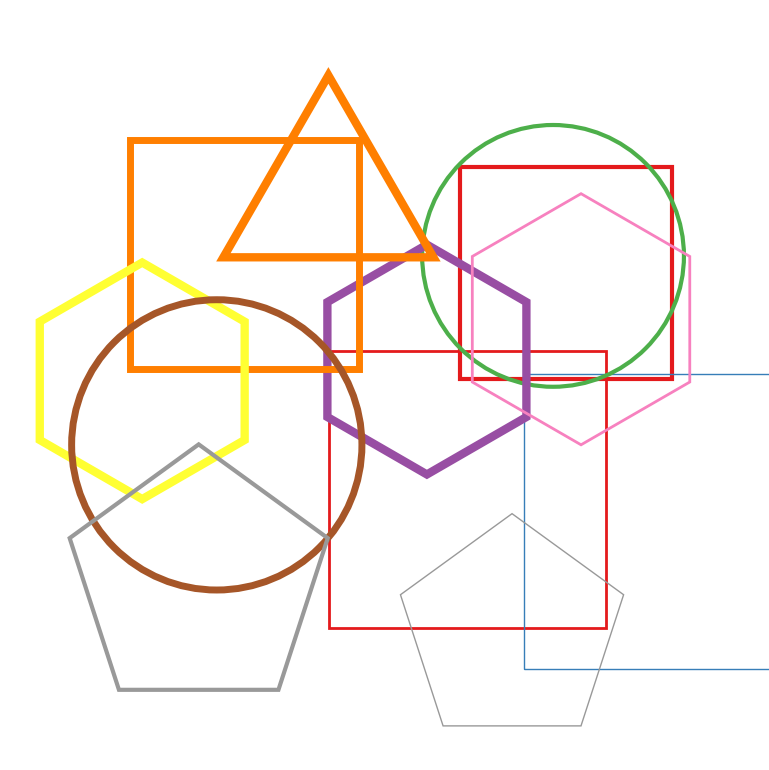[{"shape": "square", "thickness": 1.5, "radius": 0.69, "center": [0.735, 0.646]}, {"shape": "square", "thickness": 1, "radius": 0.9, "center": [0.607, 0.364]}, {"shape": "square", "thickness": 0.5, "radius": 0.96, "center": [0.872, 0.323]}, {"shape": "circle", "thickness": 1.5, "radius": 0.85, "center": [0.718, 0.668]}, {"shape": "hexagon", "thickness": 3, "radius": 0.75, "center": [0.554, 0.533]}, {"shape": "triangle", "thickness": 3, "radius": 0.79, "center": [0.426, 0.745]}, {"shape": "square", "thickness": 2.5, "radius": 0.74, "center": [0.318, 0.669]}, {"shape": "hexagon", "thickness": 3, "radius": 0.77, "center": [0.185, 0.505]}, {"shape": "circle", "thickness": 2.5, "radius": 0.94, "center": [0.282, 0.422]}, {"shape": "hexagon", "thickness": 1, "radius": 0.82, "center": [0.755, 0.585]}, {"shape": "pentagon", "thickness": 1.5, "radius": 0.88, "center": [0.258, 0.247]}, {"shape": "pentagon", "thickness": 0.5, "radius": 0.76, "center": [0.665, 0.181]}]